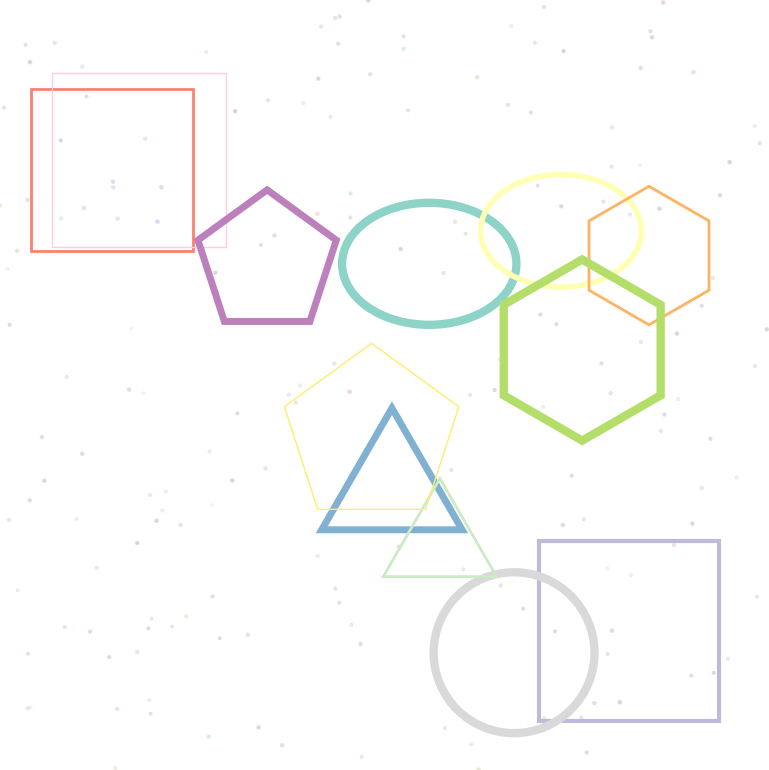[{"shape": "oval", "thickness": 3, "radius": 0.57, "center": [0.557, 0.657]}, {"shape": "oval", "thickness": 2, "radius": 0.52, "center": [0.729, 0.7]}, {"shape": "square", "thickness": 1.5, "radius": 0.58, "center": [0.817, 0.18]}, {"shape": "square", "thickness": 1, "radius": 0.53, "center": [0.146, 0.779]}, {"shape": "triangle", "thickness": 2.5, "radius": 0.53, "center": [0.509, 0.365]}, {"shape": "hexagon", "thickness": 1, "radius": 0.45, "center": [0.843, 0.668]}, {"shape": "hexagon", "thickness": 3, "radius": 0.59, "center": [0.756, 0.545]}, {"shape": "square", "thickness": 0.5, "radius": 0.57, "center": [0.18, 0.792]}, {"shape": "circle", "thickness": 3, "radius": 0.52, "center": [0.668, 0.152]}, {"shape": "pentagon", "thickness": 2.5, "radius": 0.47, "center": [0.347, 0.659]}, {"shape": "triangle", "thickness": 1, "radius": 0.42, "center": [0.571, 0.294]}, {"shape": "pentagon", "thickness": 0.5, "radius": 0.6, "center": [0.483, 0.435]}]